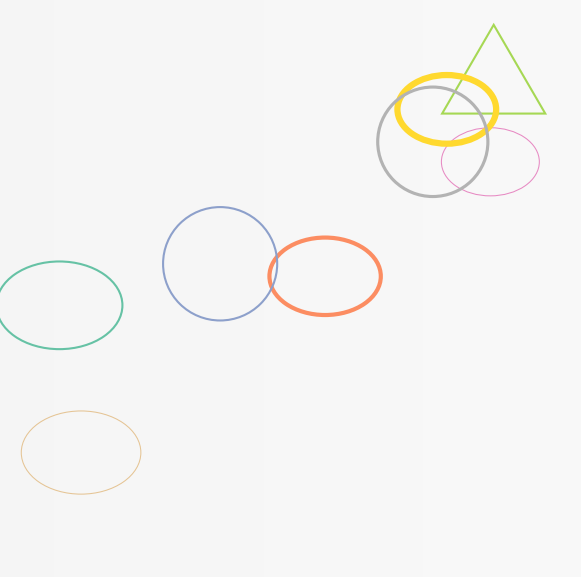[{"shape": "oval", "thickness": 1, "radius": 0.54, "center": [0.102, 0.47]}, {"shape": "oval", "thickness": 2, "radius": 0.48, "center": [0.559, 0.521]}, {"shape": "circle", "thickness": 1, "radius": 0.49, "center": [0.379, 0.542]}, {"shape": "oval", "thickness": 0.5, "radius": 0.42, "center": [0.844, 0.719]}, {"shape": "triangle", "thickness": 1, "radius": 0.51, "center": [0.849, 0.854]}, {"shape": "oval", "thickness": 3, "radius": 0.42, "center": [0.769, 0.81]}, {"shape": "oval", "thickness": 0.5, "radius": 0.51, "center": [0.139, 0.216]}, {"shape": "circle", "thickness": 1.5, "radius": 0.47, "center": [0.745, 0.754]}]